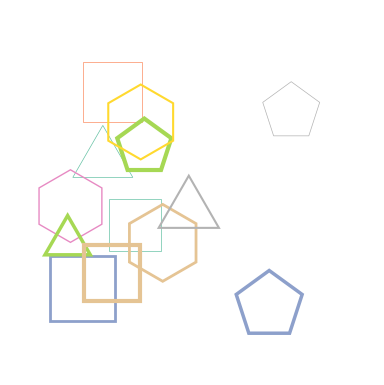[{"shape": "triangle", "thickness": 0.5, "radius": 0.45, "center": [0.267, 0.584]}, {"shape": "square", "thickness": 0.5, "radius": 0.34, "center": [0.351, 0.415]}, {"shape": "square", "thickness": 0.5, "radius": 0.39, "center": [0.292, 0.761]}, {"shape": "square", "thickness": 2, "radius": 0.42, "center": [0.214, 0.251]}, {"shape": "pentagon", "thickness": 2.5, "radius": 0.45, "center": [0.699, 0.207]}, {"shape": "hexagon", "thickness": 1, "radius": 0.47, "center": [0.183, 0.465]}, {"shape": "pentagon", "thickness": 3, "radius": 0.37, "center": [0.375, 0.618]}, {"shape": "triangle", "thickness": 2.5, "radius": 0.34, "center": [0.176, 0.372]}, {"shape": "hexagon", "thickness": 1.5, "radius": 0.49, "center": [0.365, 0.683]}, {"shape": "square", "thickness": 3, "radius": 0.37, "center": [0.291, 0.291]}, {"shape": "hexagon", "thickness": 2, "radius": 0.5, "center": [0.423, 0.369]}, {"shape": "triangle", "thickness": 1.5, "radius": 0.45, "center": [0.49, 0.453]}, {"shape": "pentagon", "thickness": 0.5, "radius": 0.39, "center": [0.756, 0.71]}]